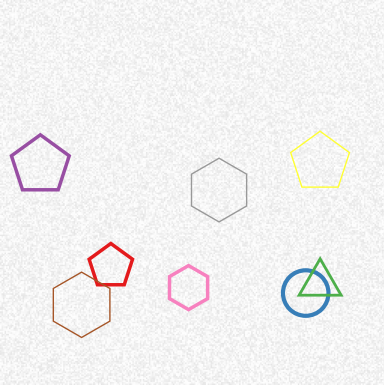[{"shape": "pentagon", "thickness": 2.5, "radius": 0.3, "center": [0.288, 0.308]}, {"shape": "circle", "thickness": 3, "radius": 0.3, "center": [0.794, 0.239]}, {"shape": "triangle", "thickness": 2, "radius": 0.32, "center": [0.832, 0.265]}, {"shape": "pentagon", "thickness": 2.5, "radius": 0.39, "center": [0.105, 0.571]}, {"shape": "pentagon", "thickness": 1, "radius": 0.4, "center": [0.831, 0.579]}, {"shape": "hexagon", "thickness": 1, "radius": 0.42, "center": [0.212, 0.208]}, {"shape": "hexagon", "thickness": 2.5, "radius": 0.29, "center": [0.49, 0.253]}, {"shape": "hexagon", "thickness": 1, "radius": 0.41, "center": [0.569, 0.506]}]